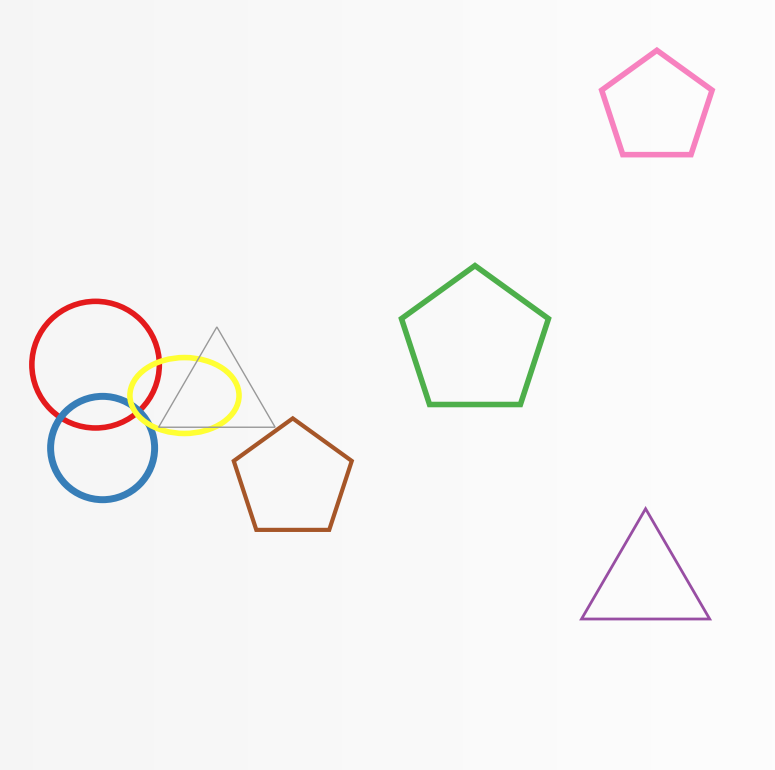[{"shape": "circle", "thickness": 2, "radius": 0.41, "center": [0.123, 0.526]}, {"shape": "circle", "thickness": 2.5, "radius": 0.34, "center": [0.132, 0.418]}, {"shape": "pentagon", "thickness": 2, "radius": 0.5, "center": [0.613, 0.555]}, {"shape": "triangle", "thickness": 1, "radius": 0.48, "center": [0.833, 0.244]}, {"shape": "oval", "thickness": 2, "radius": 0.35, "center": [0.238, 0.486]}, {"shape": "pentagon", "thickness": 1.5, "radius": 0.4, "center": [0.378, 0.377]}, {"shape": "pentagon", "thickness": 2, "radius": 0.37, "center": [0.848, 0.86]}, {"shape": "triangle", "thickness": 0.5, "radius": 0.43, "center": [0.28, 0.489]}]